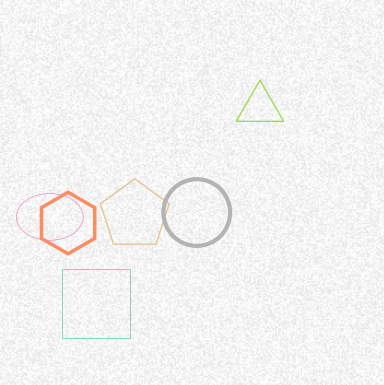[{"shape": "square", "thickness": 0.5, "radius": 0.45, "center": [0.249, 0.211]}, {"shape": "hexagon", "thickness": 2.5, "radius": 0.4, "center": [0.177, 0.421]}, {"shape": "oval", "thickness": 0.5, "radius": 0.43, "center": [0.129, 0.437]}, {"shape": "triangle", "thickness": 1, "radius": 0.36, "center": [0.675, 0.72]}, {"shape": "pentagon", "thickness": 1, "radius": 0.47, "center": [0.35, 0.442]}, {"shape": "circle", "thickness": 3, "radius": 0.43, "center": [0.511, 0.448]}]